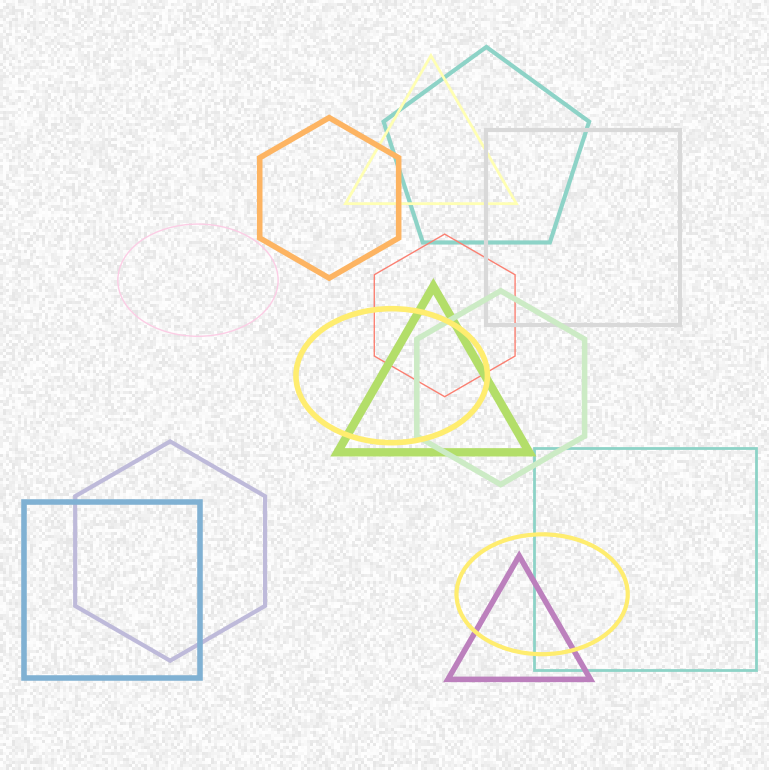[{"shape": "pentagon", "thickness": 1.5, "radius": 0.7, "center": [0.632, 0.799]}, {"shape": "square", "thickness": 1, "radius": 0.72, "center": [0.837, 0.273]}, {"shape": "triangle", "thickness": 1, "radius": 0.64, "center": [0.56, 0.8]}, {"shape": "hexagon", "thickness": 1.5, "radius": 0.71, "center": [0.221, 0.284]}, {"shape": "hexagon", "thickness": 0.5, "radius": 0.53, "center": [0.578, 0.59]}, {"shape": "square", "thickness": 2, "radius": 0.57, "center": [0.146, 0.233]}, {"shape": "hexagon", "thickness": 2, "radius": 0.52, "center": [0.428, 0.743]}, {"shape": "triangle", "thickness": 3, "radius": 0.72, "center": [0.563, 0.484]}, {"shape": "oval", "thickness": 0.5, "radius": 0.52, "center": [0.257, 0.636]}, {"shape": "square", "thickness": 1.5, "radius": 0.63, "center": [0.757, 0.705]}, {"shape": "triangle", "thickness": 2, "radius": 0.53, "center": [0.674, 0.171]}, {"shape": "hexagon", "thickness": 2, "radius": 0.63, "center": [0.65, 0.497]}, {"shape": "oval", "thickness": 2, "radius": 0.62, "center": [0.509, 0.512]}, {"shape": "oval", "thickness": 1.5, "radius": 0.56, "center": [0.704, 0.228]}]